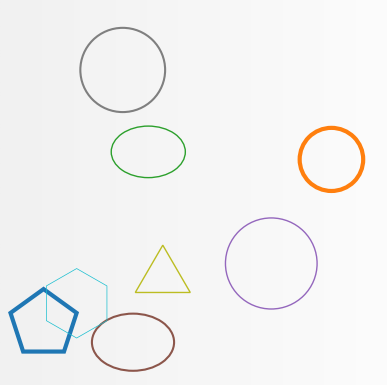[{"shape": "pentagon", "thickness": 3, "radius": 0.45, "center": [0.112, 0.159]}, {"shape": "circle", "thickness": 3, "radius": 0.41, "center": [0.855, 0.586]}, {"shape": "oval", "thickness": 1, "radius": 0.48, "center": [0.383, 0.606]}, {"shape": "circle", "thickness": 1, "radius": 0.59, "center": [0.7, 0.316]}, {"shape": "oval", "thickness": 1.5, "radius": 0.53, "center": [0.343, 0.111]}, {"shape": "circle", "thickness": 1.5, "radius": 0.55, "center": [0.317, 0.818]}, {"shape": "triangle", "thickness": 1, "radius": 0.41, "center": [0.42, 0.281]}, {"shape": "hexagon", "thickness": 0.5, "radius": 0.45, "center": [0.198, 0.212]}]